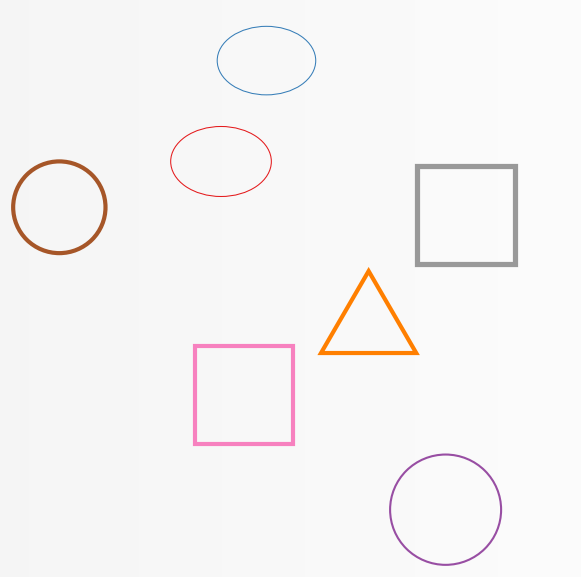[{"shape": "oval", "thickness": 0.5, "radius": 0.43, "center": [0.38, 0.72]}, {"shape": "oval", "thickness": 0.5, "radius": 0.42, "center": [0.458, 0.894]}, {"shape": "circle", "thickness": 1, "radius": 0.48, "center": [0.767, 0.117]}, {"shape": "triangle", "thickness": 2, "radius": 0.47, "center": [0.634, 0.435]}, {"shape": "circle", "thickness": 2, "radius": 0.4, "center": [0.102, 0.64]}, {"shape": "square", "thickness": 2, "radius": 0.42, "center": [0.42, 0.316]}, {"shape": "square", "thickness": 2.5, "radius": 0.42, "center": [0.802, 0.627]}]